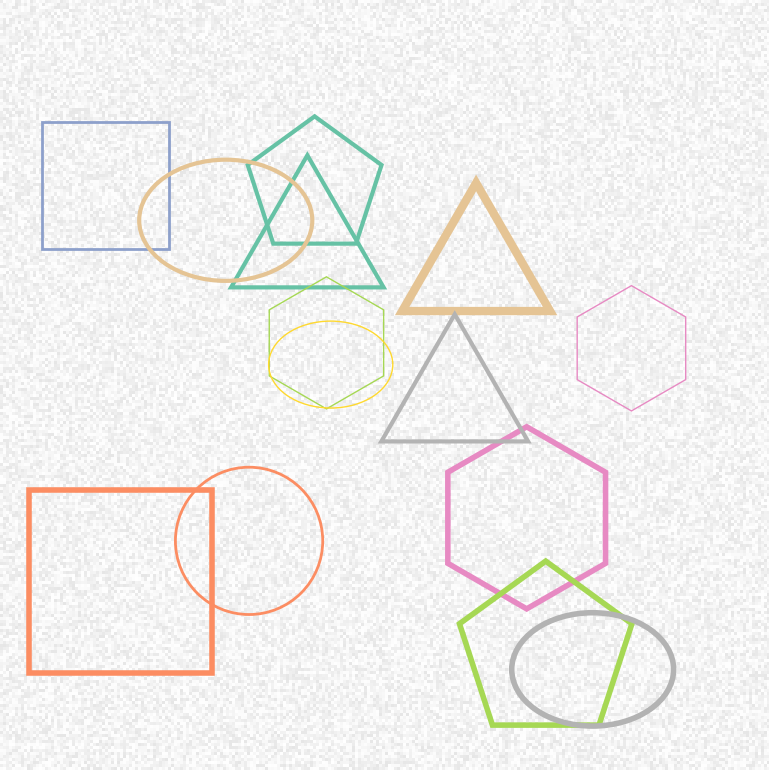[{"shape": "pentagon", "thickness": 1.5, "radius": 0.46, "center": [0.409, 0.757]}, {"shape": "triangle", "thickness": 1.5, "radius": 0.57, "center": [0.399, 0.684]}, {"shape": "circle", "thickness": 1, "radius": 0.48, "center": [0.323, 0.298]}, {"shape": "square", "thickness": 2, "radius": 0.59, "center": [0.156, 0.245]}, {"shape": "square", "thickness": 1, "radius": 0.41, "center": [0.137, 0.759]}, {"shape": "hexagon", "thickness": 2, "radius": 0.59, "center": [0.684, 0.328]}, {"shape": "hexagon", "thickness": 0.5, "radius": 0.41, "center": [0.82, 0.548]}, {"shape": "pentagon", "thickness": 2, "radius": 0.59, "center": [0.709, 0.154]}, {"shape": "hexagon", "thickness": 0.5, "radius": 0.43, "center": [0.424, 0.555]}, {"shape": "oval", "thickness": 0.5, "radius": 0.4, "center": [0.43, 0.527]}, {"shape": "oval", "thickness": 1.5, "radius": 0.56, "center": [0.293, 0.714]}, {"shape": "triangle", "thickness": 3, "radius": 0.55, "center": [0.618, 0.651]}, {"shape": "triangle", "thickness": 1.5, "radius": 0.55, "center": [0.591, 0.482]}, {"shape": "oval", "thickness": 2, "radius": 0.53, "center": [0.77, 0.131]}]